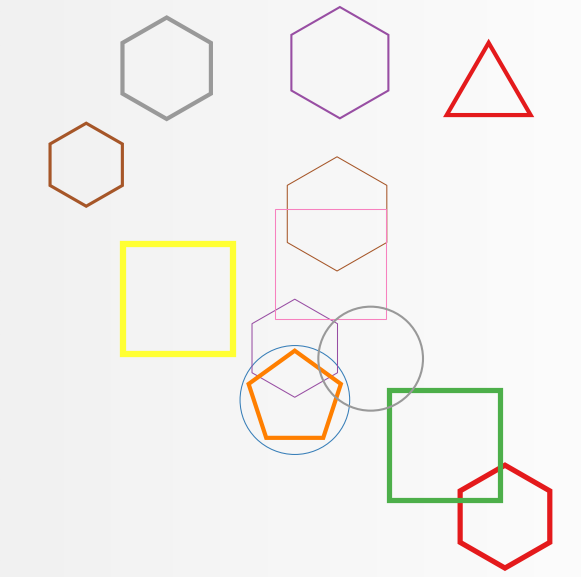[{"shape": "hexagon", "thickness": 2.5, "radius": 0.45, "center": [0.869, 0.105]}, {"shape": "triangle", "thickness": 2, "radius": 0.42, "center": [0.841, 0.842]}, {"shape": "circle", "thickness": 0.5, "radius": 0.47, "center": [0.507, 0.306]}, {"shape": "square", "thickness": 2.5, "radius": 0.48, "center": [0.765, 0.229]}, {"shape": "hexagon", "thickness": 1, "radius": 0.48, "center": [0.585, 0.891]}, {"shape": "hexagon", "thickness": 0.5, "radius": 0.42, "center": [0.507, 0.396]}, {"shape": "pentagon", "thickness": 2, "radius": 0.42, "center": [0.507, 0.308]}, {"shape": "square", "thickness": 3, "radius": 0.47, "center": [0.306, 0.482]}, {"shape": "hexagon", "thickness": 0.5, "radius": 0.49, "center": [0.58, 0.629]}, {"shape": "hexagon", "thickness": 1.5, "radius": 0.36, "center": [0.148, 0.714]}, {"shape": "square", "thickness": 0.5, "radius": 0.48, "center": [0.568, 0.542]}, {"shape": "circle", "thickness": 1, "radius": 0.45, "center": [0.638, 0.378]}, {"shape": "hexagon", "thickness": 2, "radius": 0.44, "center": [0.287, 0.881]}]